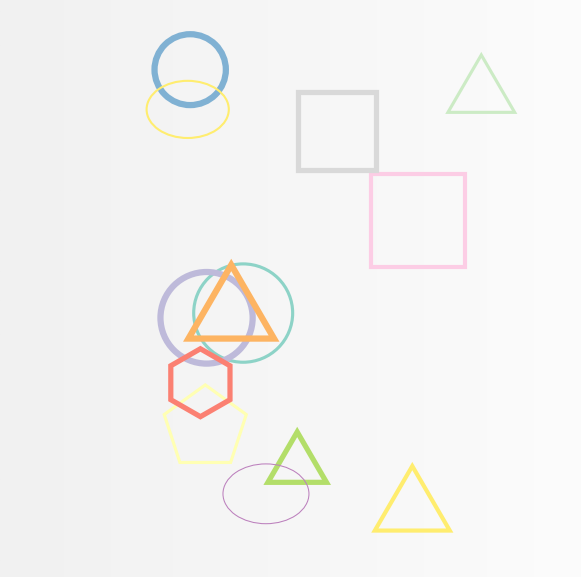[{"shape": "circle", "thickness": 1.5, "radius": 0.43, "center": [0.418, 0.457]}, {"shape": "pentagon", "thickness": 1.5, "radius": 0.37, "center": [0.353, 0.258]}, {"shape": "circle", "thickness": 3, "radius": 0.4, "center": [0.355, 0.449]}, {"shape": "hexagon", "thickness": 2.5, "radius": 0.29, "center": [0.345, 0.336]}, {"shape": "circle", "thickness": 3, "radius": 0.31, "center": [0.327, 0.879]}, {"shape": "triangle", "thickness": 3, "radius": 0.42, "center": [0.398, 0.455]}, {"shape": "triangle", "thickness": 2.5, "radius": 0.29, "center": [0.511, 0.193]}, {"shape": "square", "thickness": 2, "radius": 0.4, "center": [0.719, 0.617]}, {"shape": "square", "thickness": 2.5, "radius": 0.34, "center": [0.58, 0.773]}, {"shape": "oval", "thickness": 0.5, "radius": 0.37, "center": [0.458, 0.144]}, {"shape": "triangle", "thickness": 1.5, "radius": 0.33, "center": [0.828, 0.838]}, {"shape": "triangle", "thickness": 2, "radius": 0.37, "center": [0.709, 0.118]}, {"shape": "oval", "thickness": 1, "radius": 0.35, "center": [0.323, 0.81]}]